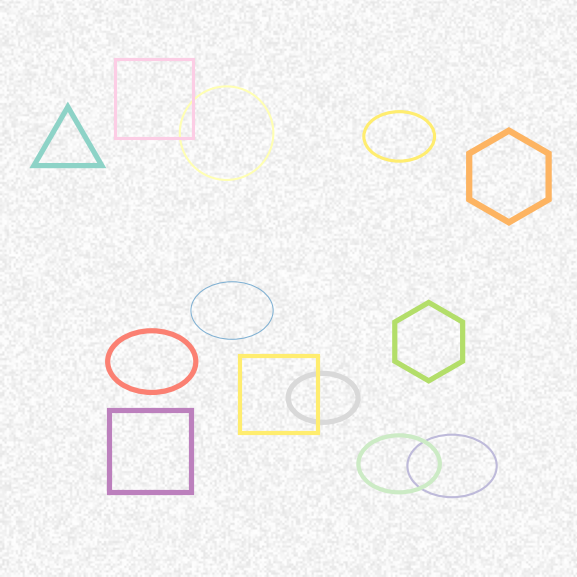[{"shape": "triangle", "thickness": 2.5, "radius": 0.34, "center": [0.118, 0.746]}, {"shape": "circle", "thickness": 1, "radius": 0.4, "center": [0.392, 0.769]}, {"shape": "oval", "thickness": 1, "radius": 0.39, "center": [0.783, 0.192]}, {"shape": "oval", "thickness": 2.5, "radius": 0.38, "center": [0.263, 0.373]}, {"shape": "oval", "thickness": 0.5, "radius": 0.36, "center": [0.402, 0.461]}, {"shape": "hexagon", "thickness": 3, "radius": 0.4, "center": [0.881, 0.694]}, {"shape": "hexagon", "thickness": 2.5, "radius": 0.34, "center": [0.742, 0.408]}, {"shape": "square", "thickness": 1.5, "radius": 0.34, "center": [0.266, 0.829]}, {"shape": "oval", "thickness": 2.5, "radius": 0.3, "center": [0.559, 0.31]}, {"shape": "square", "thickness": 2.5, "radius": 0.35, "center": [0.259, 0.219]}, {"shape": "oval", "thickness": 2, "radius": 0.35, "center": [0.691, 0.196]}, {"shape": "square", "thickness": 2, "radius": 0.34, "center": [0.483, 0.316]}, {"shape": "oval", "thickness": 1.5, "radius": 0.31, "center": [0.691, 0.763]}]